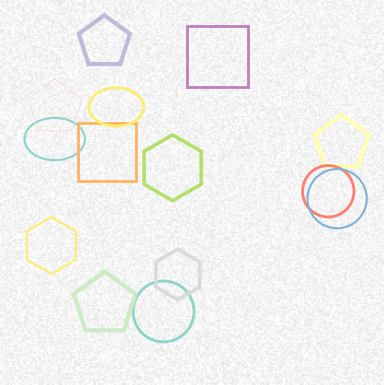[{"shape": "circle", "thickness": 2, "radius": 0.4, "center": [0.425, 0.191]}, {"shape": "oval", "thickness": 1.5, "radius": 0.39, "center": [0.142, 0.639]}, {"shape": "pentagon", "thickness": 3, "radius": 0.37, "center": [0.887, 0.628]}, {"shape": "pentagon", "thickness": 3, "radius": 0.35, "center": [0.271, 0.89]}, {"shape": "circle", "thickness": 2, "radius": 0.33, "center": [0.853, 0.503]}, {"shape": "circle", "thickness": 1.5, "radius": 0.38, "center": [0.876, 0.484]}, {"shape": "square", "thickness": 2, "radius": 0.38, "center": [0.278, 0.605]}, {"shape": "hexagon", "thickness": 2.5, "radius": 0.43, "center": [0.448, 0.564]}, {"shape": "pentagon", "thickness": 0.5, "radius": 0.37, "center": [0.143, 0.721]}, {"shape": "hexagon", "thickness": 2.5, "radius": 0.33, "center": [0.462, 0.287]}, {"shape": "square", "thickness": 2, "radius": 0.4, "center": [0.566, 0.853]}, {"shape": "pentagon", "thickness": 3, "radius": 0.42, "center": [0.272, 0.21]}, {"shape": "oval", "thickness": 2, "radius": 0.36, "center": [0.302, 0.722]}, {"shape": "hexagon", "thickness": 1.5, "radius": 0.37, "center": [0.133, 0.363]}]